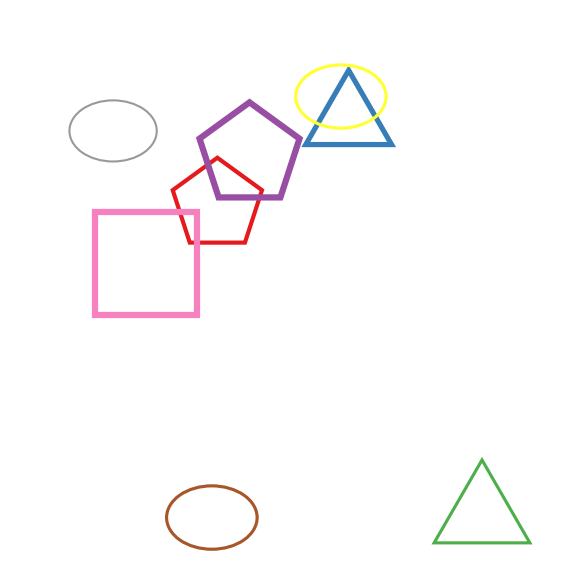[{"shape": "pentagon", "thickness": 2, "radius": 0.41, "center": [0.376, 0.645]}, {"shape": "triangle", "thickness": 2.5, "radius": 0.43, "center": [0.604, 0.792]}, {"shape": "triangle", "thickness": 1.5, "radius": 0.48, "center": [0.835, 0.107]}, {"shape": "pentagon", "thickness": 3, "radius": 0.45, "center": [0.432, 0.731]}, {"shape": "oval", "thickness": 1.5, "radius": 0.39, "center": [0.59, 0.832]}, {"shape": "oval", "thickness": 1.5, "radius": 0.39, "center": [0.367, 0.103]}, {"shape": "square", "thickness": 3, "radius": 0.44, "center": [0.253, 0.543]}, {"shape": "oval", "thickness": 1, "radius": 0.38, "center": [0.196, 0.772]}]